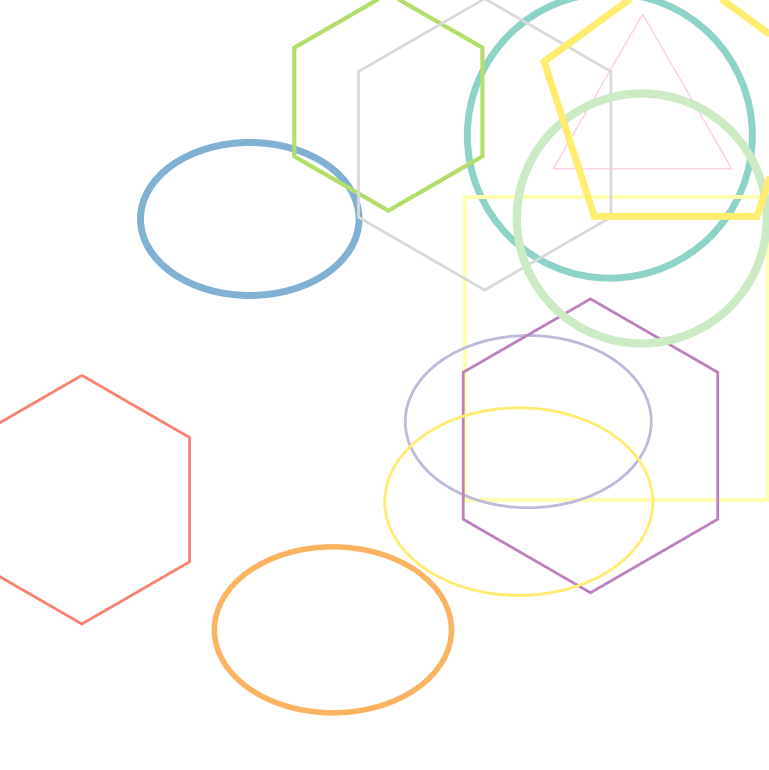[{"shape": "circle", "thickness": 2.5, "radius": 0.93, "center": [0.792, 0.824]}, {"shape": "square", "thickness": 1.5, "radius": 0.98, "center": [0.801, 0.547]}, {"shape": "oval", "thickness": 1, "radius": 0.8, "center": [0.686, 0.452]}, {"shape": "hexagon", "thickness": 1, "radius": 0.81, "center": [0.106, 0.351]}, {"shape": "oval", "thickness": 2.5, "radius": 0.71, "center": [0.324, 0.716]}, {"shape": "oval", "thickness": 2, "radius": 0.77, "center": [0.432, 0.182]}, {"shape": "hexagon", "thickness": 1.5, "radius": 0.71, "center": [0.504, 0.867]}, {"shape": "triangle", "thickness": 0.5, "radius": 0.67, "center": [0.835, 0.848]}, {"shape": "hexagon", "thickness": 1, "radius": 0.95, "center": [0.629, 0.813]}, {"shape": "hexagon", "thickness": 1, "radius": 0.95, "center": [0.767, 0.421]}, {"shape": "circle", "thickness": 3, "radius": 0.81, "center": [0.833, 0.716]}, {"shape": "pentagon", "thickness": 2.5, "radius": 0.9, "center": [0.878, 0.864]}, {"shape": "oval", "thickness": 1, "radius": 0.87, "center": [0.674, 0.349]}]